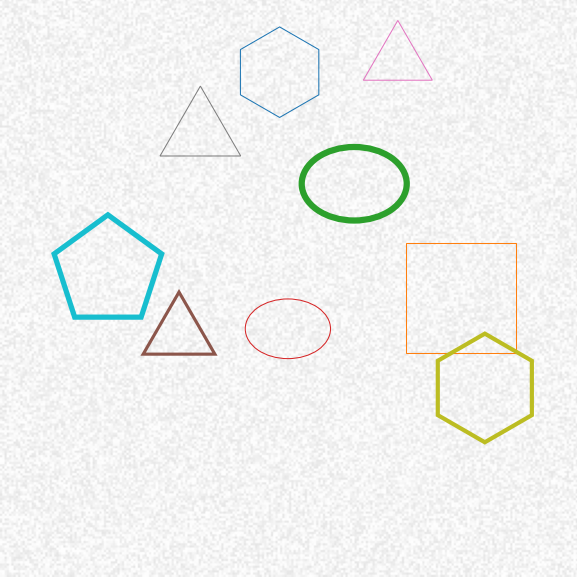[{"shape": "hexagon", "thickness": 0.5, "radius": 0.39, "center": [0.484, 0.874]}, {"shape": "square", "thickness": 0.5, "radius": 0.48, "center": [0.798, 0.483]}, {"shape": "oval", "thickness": 3, "radius": 0.45, "center": [0.613, 0.681]}, {"shape": "oval", "thickness": 0.5, "radius": 0.37, "center": [0.499, 0.43]}, {"shape": "triangle", "thickness": 1.5, "radius": 0.36, "center": [0.31, 0.422]}, {"shape": "triangle", "thickness": 0.5, "radius": 0.35, "center": [0.689, 0.895]}, {"shape": "triangle", "thickness": 0.5, "radius": 0.4, "center": [0.347, 0.769]}, {"shape": "hexagon", "thickness": 2, "radius": 0.47, "center": [0.84, 0.327]}, {"shape": "pentagon", "thickness": 2.5, "radius": 0.49, "center": [0.187, 0.529]}]